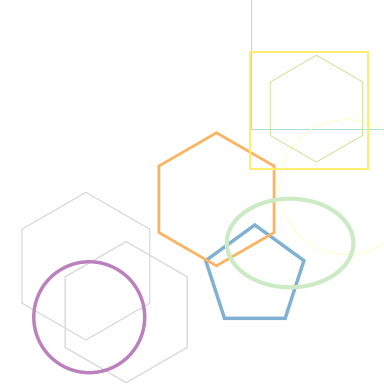[{"shape": "square", "thickness": 0.5, "radius": 0.97, "center": [0.846, 0.859]}, {"shape": "circle", "thickness": 0.5, "radius": 0.88, "center": [0.899, 0.514]}, {"shape": "hexagon", "thickness": 0.5, "radius": 0.96, "center": [0.223, 0.309]}, {"shape": "pentagon", "thickness": 2.5, "radius": 0.67, "center": [0.662, 0.282]}, {"shape": "hexagon", "thickness": 2, "radius": 0.86, "center": [0.562, 0.482]}, {"shape": "hexagon", "thickness": 0.5, "radius": 0.69, "center": [0.822, 0.718]}, {"shape": "hexagon", "thickness": 1, "radius": 0.92, "center": [0.328, 0.189]}, {"shape": "circle", "thickness": 2.5, "radius": 0.72, "center": [0.232, 0.176]}, {"shape": "oval", "thickness": 3, "radius": 0.82, "center": [0.753, 0.369]}, {"shape": "square", "thickness": 1.5, "radius": 0.76, "center": [0.803, 0.713]}]